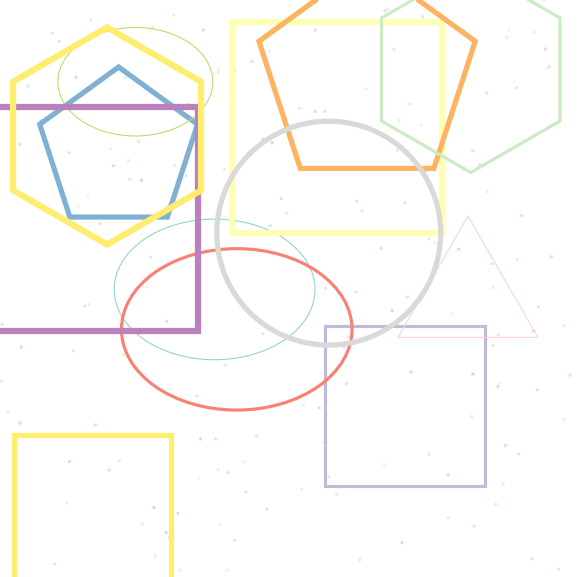[{"shape": "oval", "thickness": 0.5, "radius": 0.87, "center": [0.372, 0.498]}, {"shape": "square", "thickness": 3, "radius": 0.91, "center": [0.583, 0.778]}, {"shape": "square", "thickness": 1.5, "radius": 0.69, "center": [0.701, 0.297]}, {"shape": "oval", "thickness": 1.5, "radius": 1.0, "center": [0.41, 0.429]}, {"shape": "pentagon", "thickness": 2.5, "radius": 0.72, "center": [0.205, 0.739]}, {"shape": "pentagon", "thickness": 2.5, "radius": 0.98, "center": [0.636, 0.867]}, {"shape": "oval", "thickness": 0.5, "radius": 0.67, "center": [0.234, 0.858]}, {"shape": "triangle", "thickness": 0.5, "radius": 0.7, "center": [0.81, 0.485]}, {"shape": "circle", "thickness": 2.5, "radius": 0.97, "center": [0.569, 0.595]}, {"shape": "square", "thickness": 3, "radius": 0.97, "center": [0.15, 0.62]}, {"shape": "hexagon", "thickness": 1.5, "radius": 0.89, "center": [0.815, 0.879]}, {"shape": "square", "thickness": 2.5, "radius": 0.68, "center": [0.16, 0.11]}, {"shape": "hexagon", "thickness": 3, "radius": 0.94, "center": [0.185, 0.764]}]